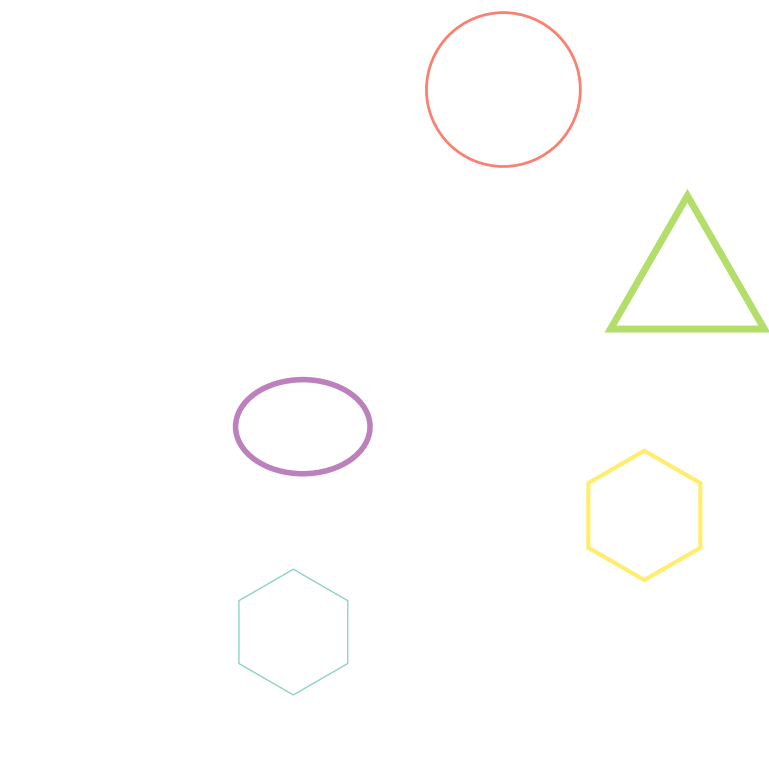[{"shape": "hexagon", "thickness": 0.5, "radius": 0.41, "center": [0.381, 0.179]}, {"shape": "circle", "thickness": 1, "radius": 0.5, "center": [0.654, 0.884]}, {"shape": "triangle", "thickness": 2.5, "radius": 0.58, "center": [0.893, 0.63]}, {"shape": "oval", "thickness": 2, "radius": 0.44, "center": [0.393, 0.446]}, {"shape": "hexagon", "thickness": 1.5, "radius": 0.42, "center": [0.837, 0.331]}]